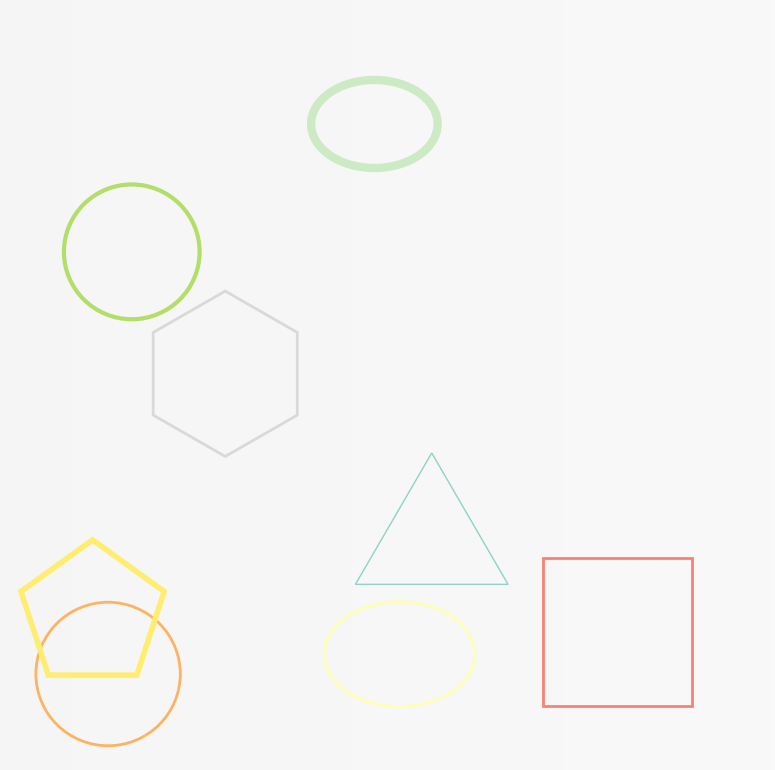[{"shape": "triangle", "thickness": 0.5, "radius": 0.57, "center": [0.557, 0.298]}, {"shape": "oval", "thickness": 1, "radius": 0.49, "center": [0.516, 0.151]}, {"shape": "square", "thickness": 1, "radius": 0.48, "center": [0.796, 0.179]}, {"shape": "circle", "thickness": 1, "radius": 0.47, "center": [0.139, 0.125]}, {"shape": "circle", "thickness": 1.5, "radius": 0.44, "center": [0.17, 0.673]}, {"shape": "hexagon", "thickness": 1, "radius": 0.54, "center": [0.291, 0.515]}, {"shape": "oval", "thickness": 3, "radius": 0.41, "center": [0.483, 0.839]}, {"shape": "pentagon", "thickness": 2, "radius": 0.49, "center": [0.119, 0.202]}]